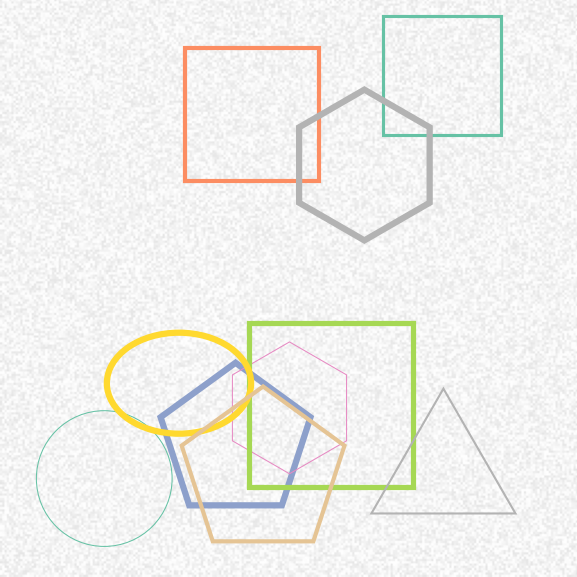[{"shape": "square", "thickness": 1.5, "radius": 0.51, "center": [0.765, 0.868]}, {"shape": "circle", "thickness": 0.5, "radius": 0.59, "center": [0.181, 0.17]}, {"shape": "square", "thickness": 2, "radius": 0.58, "center": [0.436, 0.801]}, {"shape": "pentagon", "thickness": 3, "radius": 0.68, "center": [0.408, 0.234]}, {"shape": "hexagon", "thickness": 0.5, "radius": 0.57, "center": [0.501, 0.293]}, {"shape": "square", "thickness": 2.5, "radius": 0.71, "center": [0.574, 0.298]}, {"shape": "oval", "thickness": 3, "radius": 0.62, "center": [0.31, 0.336]}, {"shape": "pentagon", "thickness": 2, "radius": 0.74, "center": [0.456, 0.182]}, {"shape": "hexagon", "thickness": 3, "radius": 0.65, "center": [0.631, 0.713]}, {"shape": "triangle", "thickness": 1, "radius": 0.72, "center": [0.768, 0.182]}]